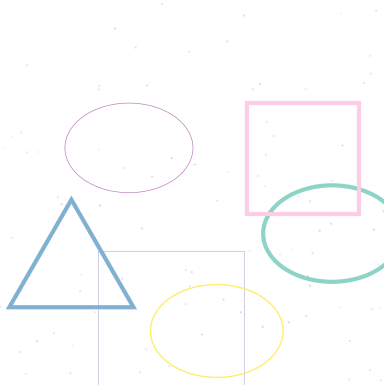[{"shape": "oval", "thickness": 3, "radius": 0.9, "center": [0.863, 0.393]}, {"shape": "square", "thickness": 0.5, "radius": 0.95, "center": [0.444, 0.159]}, {"shape": "triangle", "thickness": 3, "radius": 0.93, "center": [0.185, 0.295]}, {"shape": "square", "thickness": 3, "radius": 0.73, "center": [0.786, 0.588]}, {"shape": "oval", "thickness": 0.5, "radius": 0.83, "center": [0.335, 0.616]}, {"shape": "oval", "thickness": 1, "radius": 0.86, "center": [0.563, 0.14]}]